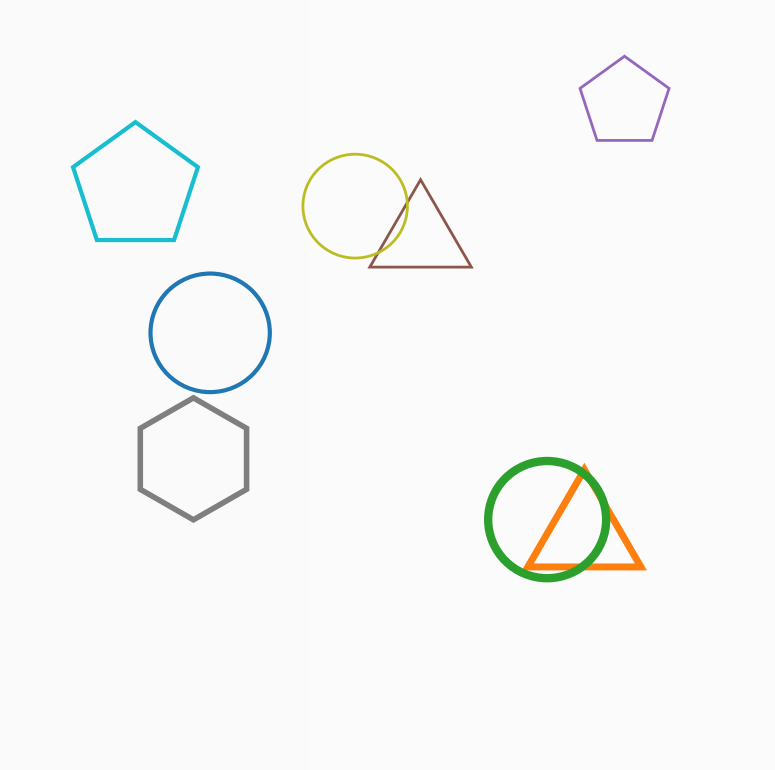[{"shape": "circle", "thickness": 1.5, "radius": 0.38, "center": [0.271, 0.568]}, {"shape": "triangle", "thickness": 2.5, "radius": 0.42, "center": [0.754, 0.306]}, {"shape": "circle", "thickness": 3, "radius": 0.38, "center": [0.706, 0.325]}, {"shape": "pentagon", "thickness": 1, "radius": 0.3, "center": [0.806, 0.867]}, {"shape": "triangle", "thickness": 1, "radius": 0.38, "center": [0.543, 0.691]}, {"shape": "hexagon", "thickness": 2, "radius": 0.4, "center": [0.25, 0.404]}, {"shape": "circle", "thickness": 1, "radius": 0.34, "center": [0.458, 0.732]}, {"shape": "pentagon", "thickness": 1.5, "radius": 0.42, "center": [0.175, 0.757]}]